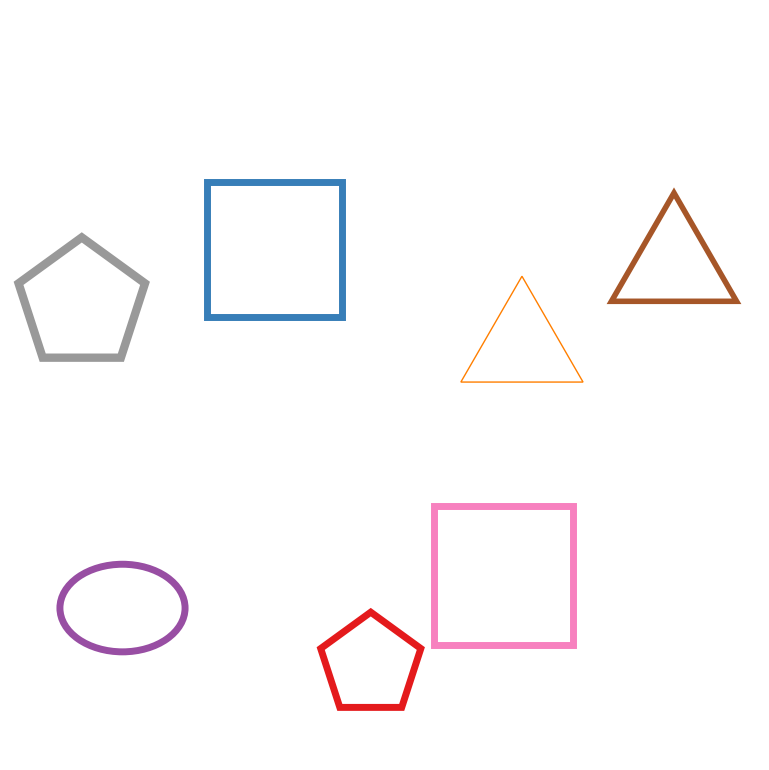[{"shape": "pentagon", "thickness": 2.5, "radius": 0.34, "center": [0.482, 0.137]}, {"shape": "square", "thickness": 2.5, "radius": 0.44, "center": [0.356, 0.676]}, {"shape": "oval", "thickness": 2.5, "radius": 0.41, "center": [0.159, 0.21]}, {"shape": "triangle", "thickness": 0.5, "radius": 0.46, "center": [0.678, 0.55]}, {"shape": "triangle", "thickness": 2, "radius": 0.47, "center": [0.875, 0.656]}, {"shape": "square", "thickness": 2.5, "radius": 0.45, "center": [0.654, 0.252]}, {"shape": "pentagon", "thickness": 3, "radius": 0.43, "center": [0.106, 0.605]}]